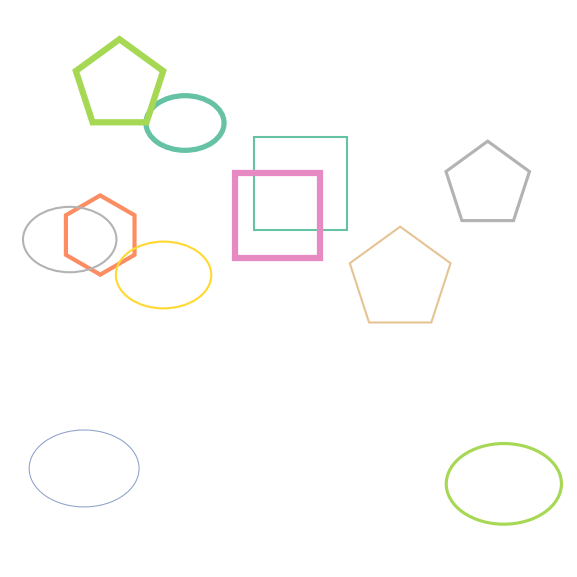[{"shape": "square", "thickness": 1, "radius": 0.4, "center": [0.521, 0.682]}, {"shape": "oval", "thickness": 2.5, "radius": 0.34, "center": [0.32, 0.786]}, {"shape": "hexagon", "thickness": 2, "radius": 0.34, "center": [0.174, 0.592]}, {"shape": "oval", "thickness": 0.5, "radius": 0.48, "center": [0.146, 0.188]}, {"shape": "square", "thickness": 3, "radius": 0.37, "center": [0.48, 0.626]}, {"shape": "oval", "thickness": 1.5, "radius": 0.5, "center": [0.872, 0.161]}, {"shape": "pentagon", "thickness": 3, "radius": 0.4, "center": [0.207, 0.852]}, {"shape": "oval", "thickness": 1, "radius": 0.41, "center": [0.283, 0.523]}, {"shape": "pentagon", "thickness": 1, "radius": 0.46, "center": [0.693, 0.515]}, {"shape": "oval", "thickness": 1, "radius": 0.4, "center": [0.121, 0.584]}, {"shape": "pentagon", "thickness": 1.5, "radius": 0.38, "center": [0.845, 0.679]}]